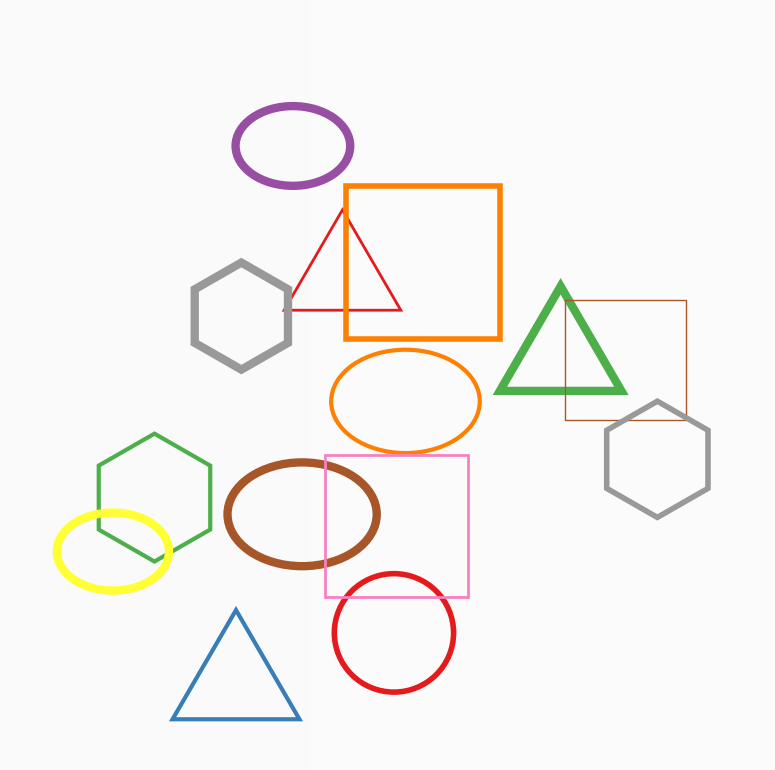[{"shape": "triangle", "thickness": 1, "radius": 0.43, "center": [0.442, 0.641]}, {"shape": "circle", "thickness": 2, "radius": 0.38, "center": [0.508, 0.178]}, {"shape": "triangle", "thickness": 1.5, "radius": 0.47, "center": [0.305, 0.113]}, {"shape": "hexagon", "thickness": 1.5, "radius": 0.42, "center": [0.199, 0.354]}, {"shape": "triangle", "thickness": 3, "radius": 0.45, "center": [0.723, 0.538]}, {"shape": "oval", "thickness": 3, "radius": 0.37, "center": [0.378, 0.81]}, {"shape": "square", "thickness": 2, "radius": 0.5, "center": [0.546, 0.659]}, {"shape": "oval", "thickness": 1.5, "radius": 0.48, "center": [0.523, 0.479]}, {"shape": "oval", "thickness": 3, "radius": 0.36, "center": [0.146, 0.284]}, {"shape": "square", "thickness": 0.5, "radius": 0.39, "center": [0.807, 0.533]}, {"shape": "oval", "thickness": 3, "radius": 0.48, "center": [0.39, 0.332]}, {"shape": "square", "thickness": 1, "radius": 0.46, "center": [0.511, 0.317]}, {"shape": "hexagon", "thickness": 3, "radius": 0.35, "center": [0.311, 0.59]}, {"shape": "hexagon", "thickness": 2, "radius": 0.38, "center": [0.848, 0.403]}]